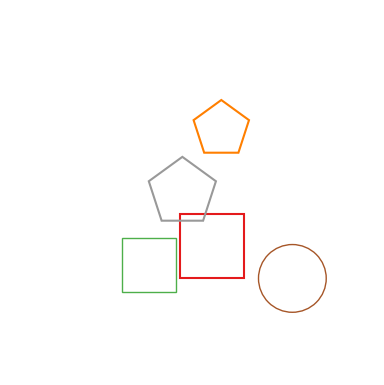[{"shape": "square", "thickness": 1.5, "radius": 0.41, "center": [0.55, 0.361]}, {"shape": "square", "thickness": 1, "radius": 0.35, "center": [0.387, 0.312]}, {"shape": "pentagon", "thickness": 1.5, "radius": 0.38, "center": [0.575, 0.665]}, {"shape": "circle", "thickness": 1, "radius": 0.44, "center": [0.759, 0.277]}, {"shape": "pentagon", "thickness": 1.5, "radius": 0.46, "center": [0.474, 0.501]}]